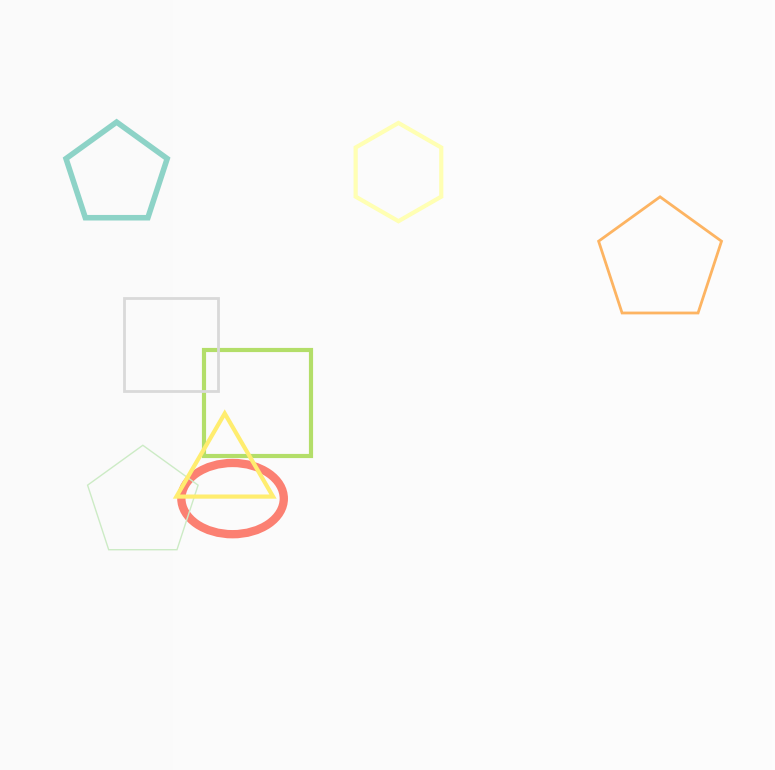[{"shape": "pentagon", "thickness": 2, "radius": 0.34, "center": [0.15, 0.773]}, {"shape": "hexagon", "thickness": 1.5, "radius": 0.32, "center": [0.514, 0.777]}, {"shape": "oval", "thickness": 3, "radius": 0.33, "center": [0.3, 0.352]}, {"shape": "pentagon", "thickness": 1, "radius": 0.42, "center": [0.852, 0.661]}, {"shape": "square", "thickness": 1.5, "radius": 0.34, "center": [0.333, 0.477]}, {"shape": "square", "thickness": 1, "radius": 0.3, "center": [0.22, 0.552]}, {"shape": "pentagon", "thickness": 0.5, "radius": 0.37, "center": [0.184, 0.347]}, {"shape": "triangle", "thickness": 1.5, "radius": 0.36, "center": [0.29, 0.391]}]